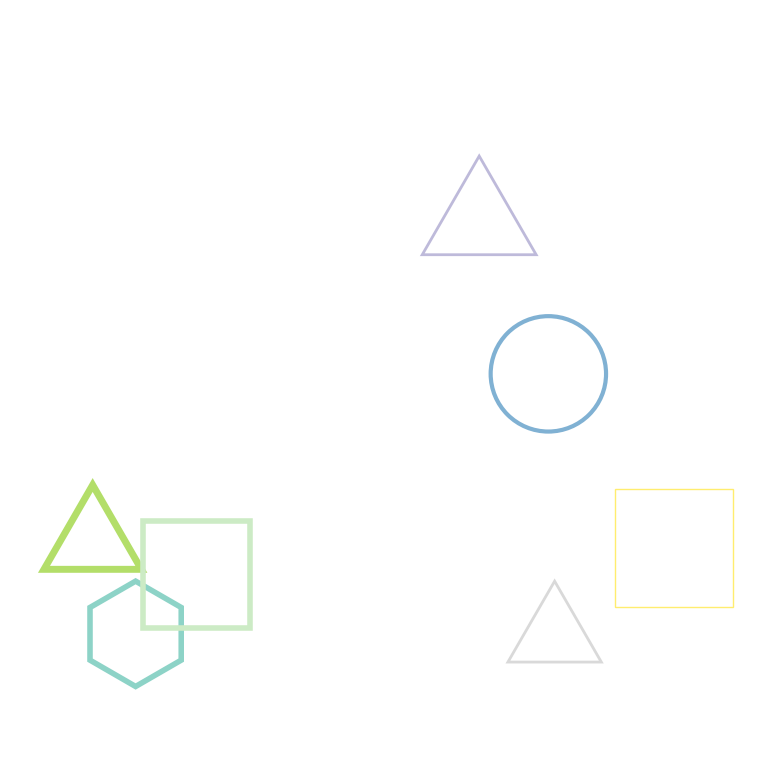[{"shape": "hexagon", "thickness": 2, "radius": 0.34, "center": [0.176, 0.177]}, {"shape": "triangle", "thickness": 1, "radius": 0.43, "center": [0.622, 0.712]}, {"shape": "circle", "thickness": 1.5, "radius": 0.37, "center": [0.712, 0.514]}, {"shape": "triangle", "thickness": 2.5, "radius": 0.37, "center": [0.12, 0.297]}, {"shape": "triangle", "thickness": 1, "radius": 0.35, "center": [0.72, 0.175]}, {"shape": "square", "thickness": 2, "radius": 0.35, "center": [0.255, 0.253]}, {"shape": "square", "thickness": 0.5, "radius": 0.38, "center": [0.875, 0.288]}]